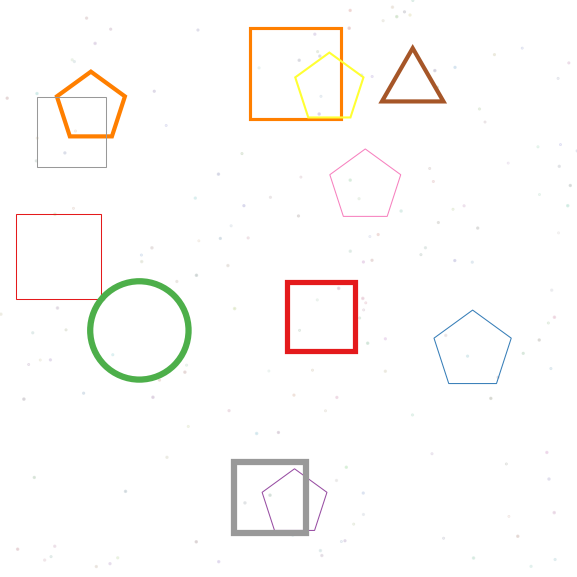[{"shape": "square", "thickness": 2.5, "radius": 0.3, "center": [0.556, 0.451]}, {"shape": "square", "thickness": 0.5, "radius": 0.37, "center": [0.101, 0.556]}, {"shape": "pentagon", "thickness": 0.5, "radius": 0.35, "center": [0.818, 0.392]}, {"shape": "circle", "thickness": 3, "radius": 0.43, "center": [0.241, 0.427]}, {"shape": "pentagon", "thickness": 0.5, "radius": 0.3, "center": [0.51, 0.128]}, {"shape": "pentagon", "thickness": 2, "radius": 0.31, "center": [0.157, 0.813]}, {"shape": "square", "thickness": 1.5, "radius": 0.39, "center": [0.512, 0.873]}, {"shape": "pentagon", "thickness": 1, "radius": 0.31, "center": [0.57, 0.846]}, {"shape": "triangle", "thickness": 2, "radius": 0.31, "center": [0.715, 0.854]}, {"shape": "pentagon", "thickness": 0.5, "radius": 0.32, "center": [0.633, 0.677]}, {"shape": "square", "thickness": 0.5, "radius": 0.3, "center": [0.124, 0.77]}, {"shape": "square", "thickness": 3, "radius": 0.31, "center": [0.468, 0.138]}]